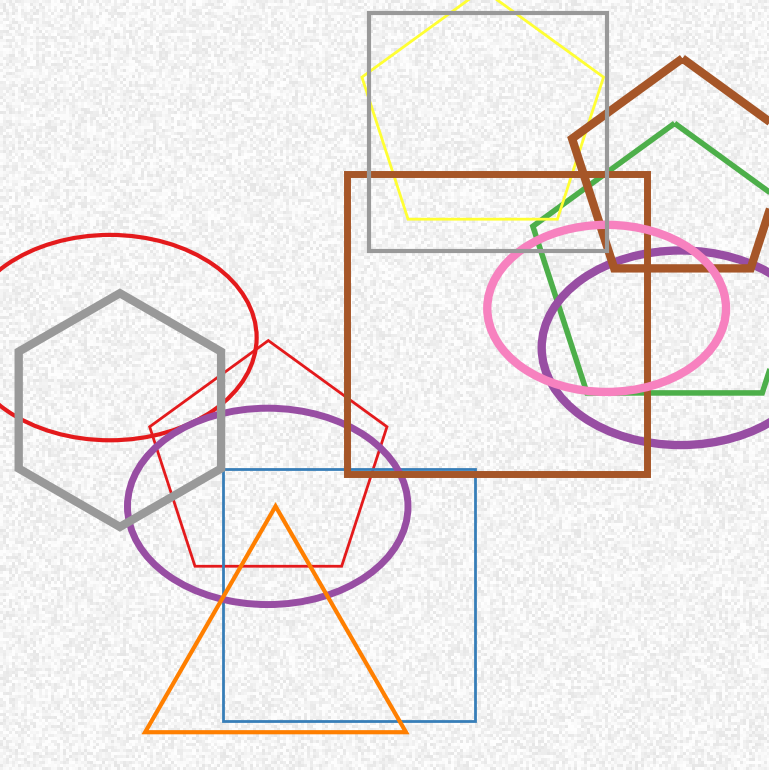[{"shape": "oval", "thickness": 1.5, "radius": 0.95, "center": [0.143, 0.562]}, {"shape": "pentagon", "thickness": 1, "radius": 0.81, "center": [0.348, 0.396]}, {"shape": "square", "thickness": 1, "radius": 0.82, "center": [0.454, 0.228]}, {"shape": "pentagon", "thickness": 2, "radius": 0.97, "center": [0.876, 0.646]}, {"shape": "oval", "thickness": 2.5, "radius": 0.91, "center": [0.348, 0.342]}, {"shape": "oval", "thickness": 3, "radius": 0.9, "center": [0.884, 0.548]}, {"shape": "triangle", "thickness": 1.5, "radius": 0.98, "center": [0.358, 0.147]}, {"shape": "pentagon", "thickness": 1, "radius": 0.82, "center": [0.627, 0.849]}, {"shape": "pentagon", "thickness": 3, "radius": 0.75, "center": [0.886, 0.773]}, {"shape": "square", "thickness": 2.5, "radius": 0.97, "center": [0.645, 0.579]}, {"shape": "oval", "thickness": 3, "radius": 0.78, "center": [0.788, 0.6]}, {"shape": "hexagon", "thickness": 3, "radius": 0.76, "center": [0.156, 0.467]}, {"shape": "square", "thickness": 1.5, "radius": 0.77, "center": [0.634, 0.829]}]